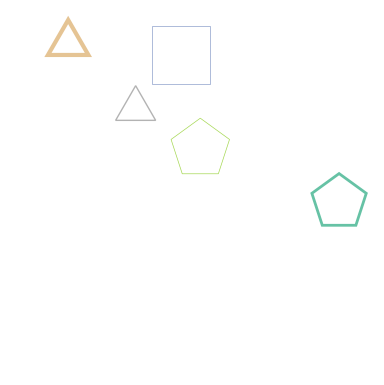[{"shape": "pentagon", "thickness": 2, "radius": 0.37, "center": [0.881, 0.475]}, {"shape": "square", "thickness": 0.5, "radius": 0.38, "center": [0.471, 0.857]}, {"shape": "pentagon", "thickness": 0.5, "radius": 0.4, "center": [0.52, 0.613]}, {"shape": "triangle", "thickness": 3, "radius": 0.3, "center": [0.177, 0.888]}, {"shape": "triangle", "thickness": 1, "radius": 0.3, "center": [0.352, 0.717]}]